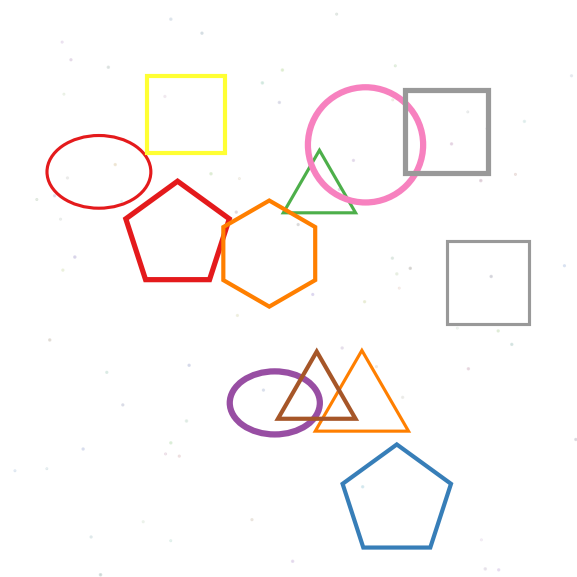[{"shape": "pentagon", "thickness": 2.5, "radius": 0.47, "center": [0.307, 0.591]}, {"shape": "oval", "thickness": 1.5, "radius": 0.45, "center": [0.171, 0.702]}, {"shape": "pentagon", "thickness": 2, "radius": 0.49, "center": [0.687, 0.131]}, {"shape": "triangle", "thickness": 1.5, "radius": 0.36, "center": [0.553, 0.667]}, {"shape": "oval", "thickness": 3, "radius": 0.39, "center": [0.476, 0.301]}, {"shape": "hexagon", "thickness": 2, "radius": 0.46, "center": [0.466, 0.56]}, {"shape": "triangle", "thickness": 1.5, "radius": 0.47, "center": [0.627, 0.299]}, {"shape": "square", "thickness": 2, "radius": 0.33, "center": [0.322, 0.801]}, {"shape": "triangle", "thickness": 2, "radius": 0.39, "center": [0.548, 0.313]}, {"shape": "circle", "thickness": 3, "radius": 0.5, "center": [0.633, 0.748]}, {"shape": "square", "thickness": 2.5, "radius": 0.36, "center": [0.774, 0.771]}, {"shape": "square", "thickness": 1.5, "radius": 0.36, "center": [0.845, 0.51]}]